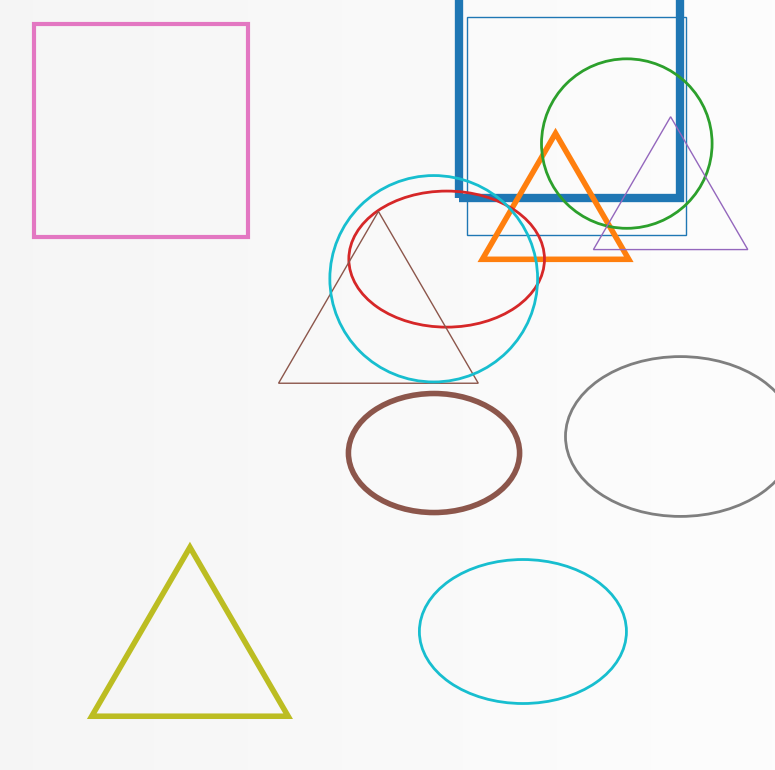[{"shape": "square", "thickness": 3, "radius": 0.71, "center": [0.735, 0.886]}, {"shape": "square", "thickness": 0.5, "radius": 0.71, "center": [0.744, 0.837]}, {"shape": "triangle", "thickness": 2, "radius": 0.55, "center": [0.717, 0.718]}, {"shape": "circle", "thickness": 1, "radius": 0.55, "center": [0.809, 0.814]}, {"shape": "oval", "thickness": 1, "radius": 0.63, "center": [0.576, 0.664]}, {"shape": "triangle", "thickness": 0.5, "radius": 0.58, "center": [0.865, 0.733]}, {"shape": "triangle", "thickness": 0.5, "radius": 0.74, "center": [0.488, 0.577]}, {"shape": "oval", "thickness": 2, "radius": 0.55, "center": [0.56, 0.412]}, {"shape": "square", "thickness": 1.5, "radius": 0.69, "center": [0.182, 0.831]}, {"shape": "oval", "thickness": 1, "radius": 0.74, "center": [0.878, 0.433]}, {"shape": "triangle", "thickness": 2, "radius": 0.73, "center": [0.245, 0.143]}, {"shape": "circle", "thickness": 1, "radius": 0.67, "center": [0.56, 0.638]}, {"shape": "oval", "thickness": 1, "radius": 0.67, "center": [0.675, 0.18]}]